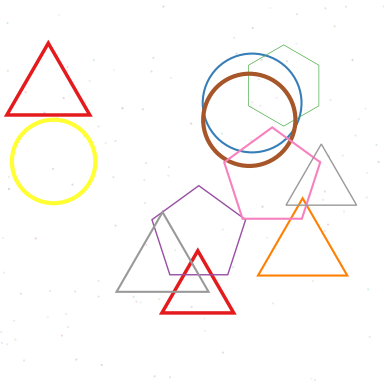[{"shape": "triangle", "thickness": 2.5, "radius": 0.62, "center": [0.125, 0.764]}, {"shape": "triangle", "thickness": 2.5, "radius": 0.54, "center": [0.514, 0.241]}, {"shape": "circle", "thickness": 1.5, "radius": 0.64, "center": [0.655, 0.732]}, {"shape": "hexagon", "thickness": 0.5, "radius": 0.53, "center": [0.737, 0.778]}, {"shape": "pentagon", "thickness": 1, "radius": 0.64, "center": [0.516, 0.39]}, {"shape": "triangle", "thickness": 1.5, "radius": 0.67, "center": [0.786, 0.351]}, {"shape": "circle", "thickness": 3, "radius": 0.54, "center": [0.139, 0.581]}, {"shape": "circle", "thickness": 3, "radius": 0.6, "center": [0.648, 0.689]}, {"shape": "pentagon", "thickness": 1.5, "radius": 0.66, "center": [0.707, 0.538]}, {"shape": "triangle", "thickness": 1, "radius": 0.53, "center": [0.835, 0.52]}, {"shape": "triangle", "thickness": 1.5, "radius": 0.69, "center": [0.422, 0.311]}]